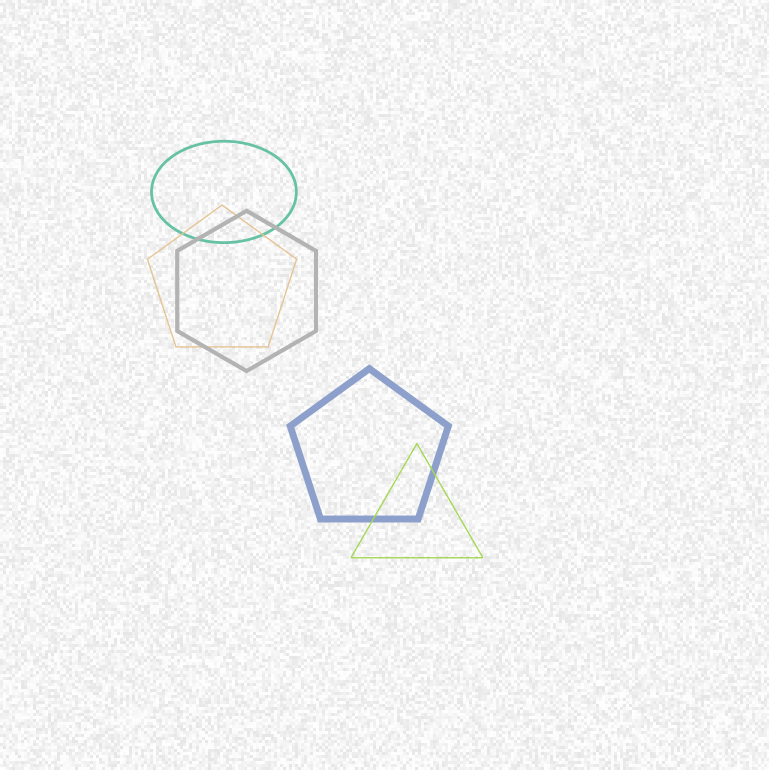[{"shape": "oval", "thickness": 1, "radius": 0.47, "center": [0.291, 0.751]}, {"shape": "pentagon", "thickness": 2.5, "radius": 0.54, "center": [0.48, 0.413]}, {"shape": "triangle", "thickness": 0.5, "radius": 0.49, "center": [0.541, 0.325]}, {"shape": "pentagon", "thickness": 0.5, "radius": 0.51, "center": [0.288, 0.632]}, {"shape": "hexagon", "thickness": 1.5, "radius": 0.52, "center": [0.32, 0.622]}]